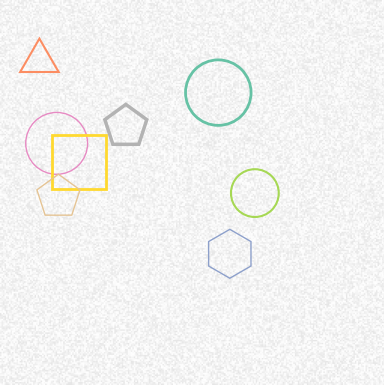[{"shape": "circle", "thickness": 2, "radius": 0.43, "center": [0.567, 0.759]}, {"shape": "triangle", "thickness": 1.5, "radius": 0.29, "center": [0.102, 0.842]}, {"shape": "hexagon", "thickness": 1, "radius": 0.32, "center": [0.597, 0.341]}, {"shape": "circle", "thickness": 1, "radius": 0.4, "center": [0.147, 0.628]}, {"shape": "circle", "thickness": 1.5, "radius": 0.31, "center": [0.662, 0.498]}, {"shape": "square", "thickness": 2, "radius": 0.35, "center": [0.205, 0.578]}, {"shape": "pentagon", "thickness": 1, "radius": 0.29, "center": [0.152, 0.489]}, {"shape": "pentagon", "thickness": 2.5, "radius": 0.29, "center": [0.327, 0.672]}]